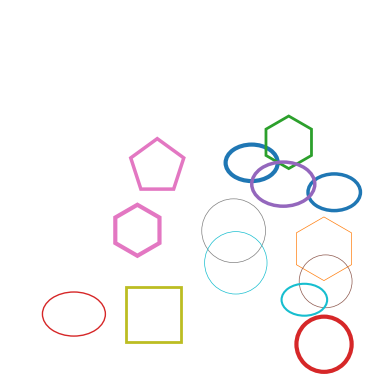[{"shape": "oval", "thickness": 3, "radius": 0.34, "center": [0.654, 0.577]}, {"shape": "oval", "thickness": 2.5, "radius": 0.34, "center": [0.868, 0.501]}, {"shape": "hexagon", "thickness": 0.5, "radius": 0.41, "center": [0.841, 0.354]}, {"shape": "hexagon", "thickness": 2, "radius": 0.34, "center": [0.75, 0.63]}, {"shape": "circle", "thickness": 3, "radius": 0.36, "center": [0.842, 0.106]}, {"shape": "oval", "thickness": 1, "radius": 0.41, "center": [0.192, 0.184]}, {"shape": "oval", "thickness": 2.5, "radius": 0.41, "center": [0.736, 0.522]}, {"shape": "circle", "thickness": 0.5, "radius": 0.34, "center": [0.846, 0.269]}, {"shape": "hexagon", "thickness": 3, "radius": 0.33, "center": [0.357, 0.402]}, {"shape": "pentagon", "thickness": 2.5, "radius": 0.36, "center": [0.408, 0.567]}, {"shape": "circle", "thickness": 0.5, "radius": 0.41, "center": [0.607, 0.401]}, {"shape": "square", "thickness": 2, "radius": 0.36, "center": [0.399, 0.184]}, {"shape": "oval", "thickness": 1.5, "radius": 0.3, "center": [0.791, 0.221]}, {"shape": "circle", "thickness": 0.5, "radius": 0.41, "center": [0.613, 0.317]}]